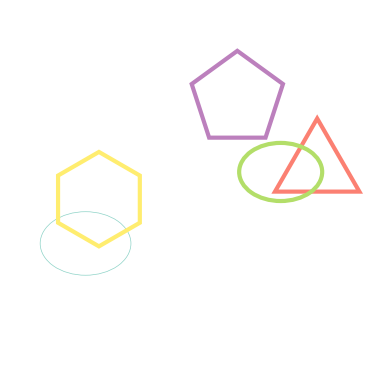[{"shape": "oval", "thickness": 0.5, "radius": 0.59, "center": [0.222, 0.368]}, {"shape": "triangle", "thickness": 3, "radius": 0.63, "center": [0.824, 0.566]}, {"shape": "oval", "thickness": 3, "radius": 0.54, "center": [0.729, 0.553]}, {"shape": "pentagon", "thickness": 3, "radius": 0.62, "center": [0.616, 0.743]}, {"shape": "hexagon", "thickness": 3, "radius": 0.61, "center": [0.257, 0.483]}]